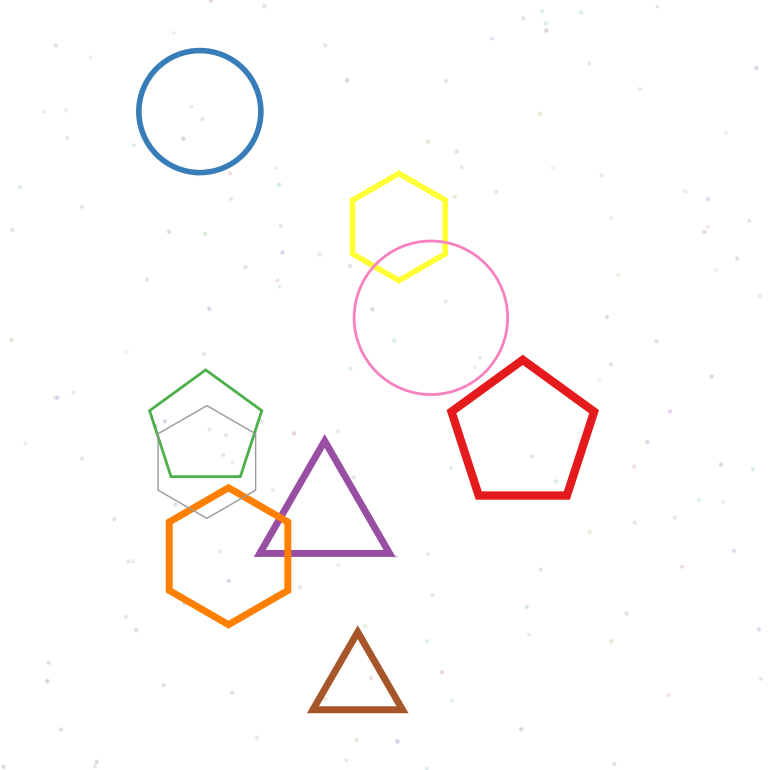[{"shape": "pentagon", "thickness": 3, "radius": 0.49, "center": [0.679, 0.435]}, {"shape": "circle", "thickness": 2, "radius": 0.4, "center": [0.26, 0.855]}, {"shape": "pentagon", "thickness": 1, "radius": 0.38, "center": [0.267, 0.443]}, {"shape": "triangle", "thickness": 2.5, "radius": 0.49, "center": [0.422, 0.33]}, {"shape": "hexagon", "thickness": 2.5, "radius": 0.44, "center": [0.297, 0.278]}, {"shape": "hexagon", "thickness": 2, "radius": 0.35, "center": [0.518, 0.705]}, {"shape": "triangle", "thickness": 2.5, "radius": 0.34, "center": [0.465, 0.112]}, {"shape": "circle", "thickness": 1, "radius": 0.5, "center": [0.56, 0.587]}, {"shape": "hexagon", "thickness": 0.5, "radius": 0.37, "center": [0.269, 0.4]}]